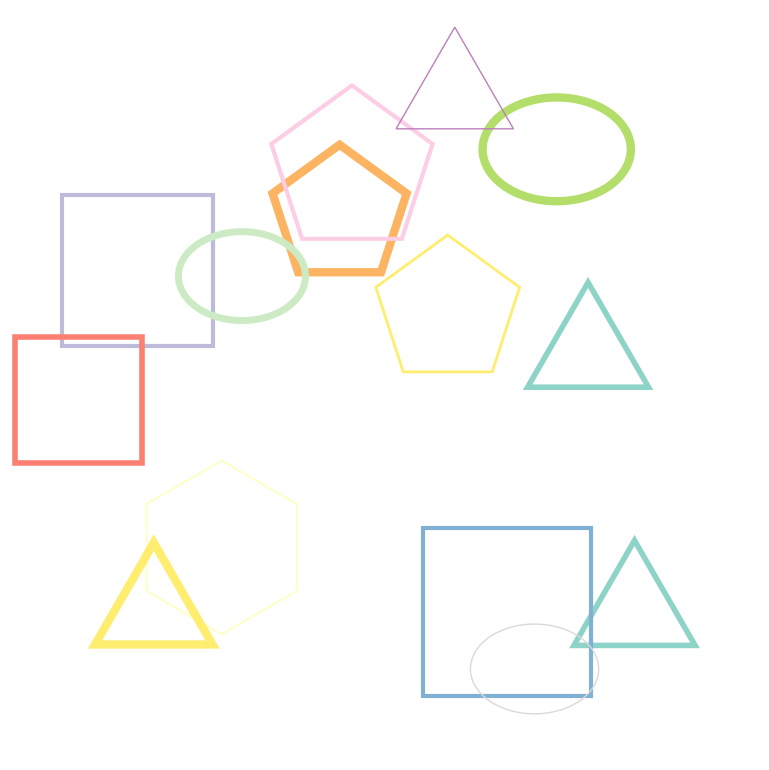[{"shape": "triangle", "thickness": 2, "radius": 0.45, "center": [0.764, 0.542]}, {"shape": "triangle", "thickness": 2, "radius": 0.45, "center": [0.824, 0.207]}, {"shape": "hexagon", "thickness": 0.5, "radius": 0.56, "center": [0.288, 0.289]}, {"shape": "square", "thickness": 1.5, "radius": 0.49, "center": [0.179, 0.649]}, {"shape": "square", "thickness": 2, "radius": 0.41, "center": [0.102, 0.481]}, {"shape": "square", "thickness": 1.5, "radius": 0.55, "center": [0.658, 0.205]}, {"shape": "pentagon", "thickness": 3, "radius": 0.46, "center": [0.441, 0.72]}, {"shape": "oval", "thickness": 3, "radius": 0.48, "center": [0.723, 0.806]}, {"shape": "pentagon", "thickness": 1.5, "radius": 0.55, "center": [0.457, 0.779]}, {"shape": "oval", "thickness": 0.5, "radius": 0.42, "center": [0.694, 0.131]}, {"shape": "triangle", "thickness": 0.5, "radius": 0.44, "center": [0.591, 0.877]}, {"shape": "oval", "thickness": 2.5, "radius": 0.41, "center": [0.314, 0.641]}, {"shape": "triangle", "thickness": 3, "radius": 0.44, "center": [0.2, 0.207]}, {"shape": "pentagon", "thickness": 1, "radius": 0.49, "center": [0.581, 0.596]}]